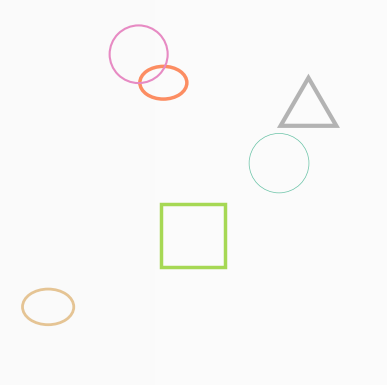[{"shape": "circle", "thickness": 0.5, "radius": 0.39, "center": [0.72, 0.576]}, {"shape": "oval", "thickness": 2.5, "radius": 0.3, "center": [0.422, 0.785]}, {"shape": "circle", "thickness": 1.5, "radius": 0.37, "center": [0.358, 0.859]}, {"shape": "square", "thickness": 2.5, "radius": 0.41, "center": [0.497, 0.388]}, {"shape": "oval", "thickness": 2, "radius": 0.33, "center": [0.124, 0.203]}, {"shape": "triangle", "thickness": 3, "radius": 0.42, "center": [0.796, 0.715]}]